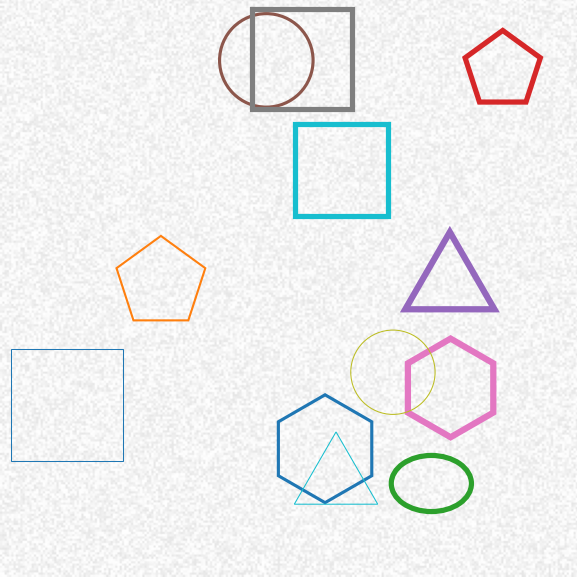[{"shape": "hexagon", "thickness": 1.5, "radius": 0.47, "center": [0.563, 0.222]}, {"shape": "square", "thickness": 0.5, "radius": 0.48, "center": [0.116, 0.298]}, {"shape": "pentagon", "thickness": 1, "radius": 0.4, "center": [0.279, 0.51]}, {"shape": "oval", "thickness": 2.5, "radius": 0.35, "center": [0.747, 0.162]}, {"shape": "pentagon", "thickness": 2.5, "radius": 0.34, "center": [0.871, 0.878]}, {"shape": "triangle", "thickness": 3, "radius": 0.45, "center": [0.779, 0.508]}, {"shape": "circle", "thickness": 1.5, "radius": 0.4, "center": [0.461, 0.895]}, {"shape": "hexagon", "thickness": 3, "radius": 0.43, "center": [0.78, 0.327]}, {"shape": "square", "thickness": 2.5, "radius": 0.43, "center": [0.523, 0.898]}, {"shape": "circle", "thickness": 0.5, "radius": 0.37, "center": [0.68, 0.355]}, {"shape": "triangle", "thickness": 0.5, "radius": 0.42, "center": [0.582, 0.168]}, {"shape": "square", "thickness": 2.5, "radius": 0.4, "center": [0.591, 0.705]}]